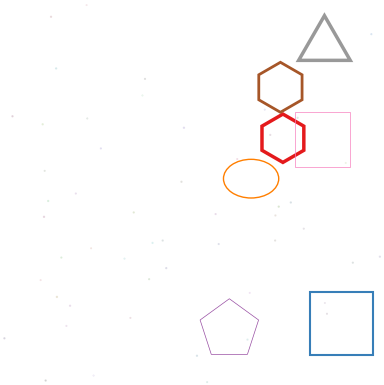[{"shape": "hexagon", "thickness": 2.5, "radius": 0.31, "center": [0.735, 0.641]}, {"shape": "square", "thickness": 1.5, "radius": 0.41, "center": [0.887, 0.16]}, {"shape": "pentagon", "thickness": 0.5, "radius": 0.4, "center": [0.596, 0.144]}, {"shape": "oval", "thickness": 1, "radius": 0.36, "center": [0.652, 0.536]}, {"shape": "hexagon", "thickness": 2, "radius": 0.32, "center": [0.728, 0.773]}, {"shape": "square", "thickness": 0.5, "radius": 0.36, "center": [0.837, 0.637]}, {"shape": "triangle", "thickness": 2.5, "radius": 0.39, "center": [0.843, 0.882]}]